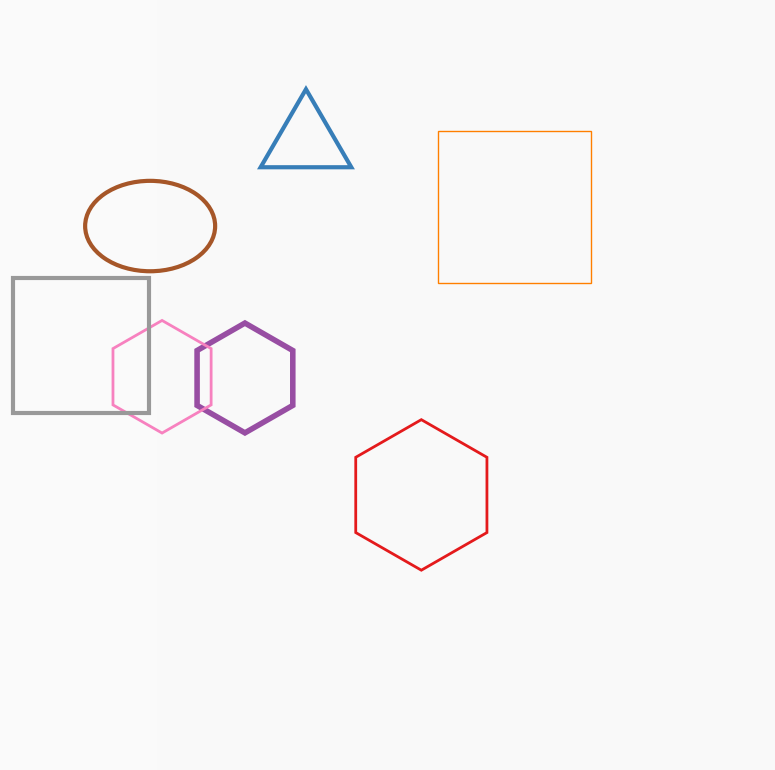[{"shape": "hexagon", "thickness": 1, "radius": 0.49, "center": [0.544, 0.357]}, {"shape": "triangle", "thickness": 1.5, "radius": 0.34, "center": [0.395, 0.817]}, {"shape": "hexagon", "thickness": 2, "radius": 0.36, "center": [0.316, 0.509]}, {"shape": "square", "thickness": 0.5, "radius": 0.49, "center": [0.664, 0.731]}, {"shape": "oval", "thickness": 1.5, "radius": 0.42, "center": [0.194, 0.706]}, {"shape": "hexagon", "thickness": 1, "radius": 0.37, "center": [0.209, 0.511]}, {"shape": "square", "thickness": 1.5, "radius": 0.44, "center": [0.105, 0.551]}]